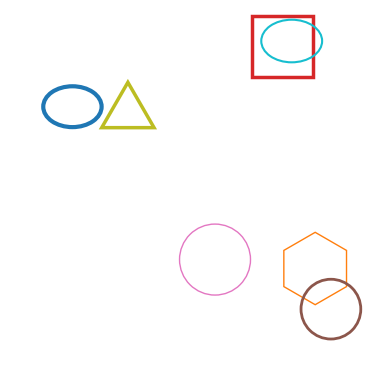[{"shape": "oval", "thickness": 3, "radius": 0.38, "center": [0.188, 0.723]}, {"shape": "hexagon", "thickness": 1, "radius": 0.47, "center": [0.819, 0.303]}, {"shape": "square", "thickness": 2.5, "radius": 0.4, "center": [0.733, 0.88]}, {"shape": "circle", "thickness": 2, "radius": 0.39, "center": [0.859, 0.197]}, {"shape": "circle", "thickness": 1, "radius": 0.46, "center": [0.558, 0.326]}, {"shape": "triangle", "thickness": 2.5, "radius": 0.39, "center": [0.332, 0.708]}, {"shape": "oval", "thickness": 1.5, "radius": 0.4, "center": [0.758, 0.893]}]